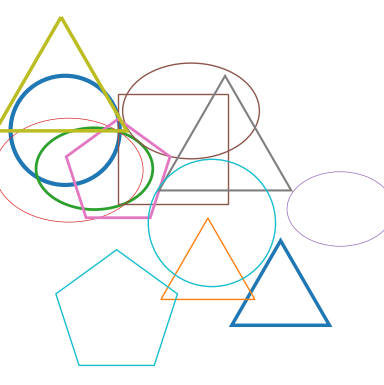[{"shape": "circle", "thickness": 3, "radius": 0.71, "center": [0.169, 0.661]}, {"shape": "triangle", "thickness": 2.5, "radius": 0.73, "center": [0.729, 0.228]}, {"shape": "triangle", "thickness": 1, "radius": 0.7, "center": [0.54, 0.293]}, {"shape": "oval", "thickness": 2, "radius": 0.76, "center": [0.245, 0.562]}, {"shape": "oval", "thickness": 0.5, "radius": 0.96, "center": [0.179, 0.558]}, {"shape": "oval", "thickness": 0.5, "radius": 0.69, "center": [0.884, 0.457]}, {"shape": "oval", "thickness": 1, "radius": 0.89, "center": [0.496, 0.712]}, {"shape": "square", "thickness": 1, "radius": 0.71, "center": [0.449, 0.613]}, {"shape": "pentagon", "thickness": 2, "radius": 0.71, "center": [0.307, 0.549]}, {"shape": "triangle", "thickness": 1.5, "radius": 0.99, "center": [0.585, 0.605]}, {"shape": "triangle", "thickness": 2.5, "radius": 0.99, "center": [0.159, 0.759]}, {"shape": "pentagon", "thickness": 1, "radius": 0.83, "center": [0.303, 0.185]}, {"shape": "circle", "thickness": 1, "radius": 0.83, "center": [0.55, 0.421]}]